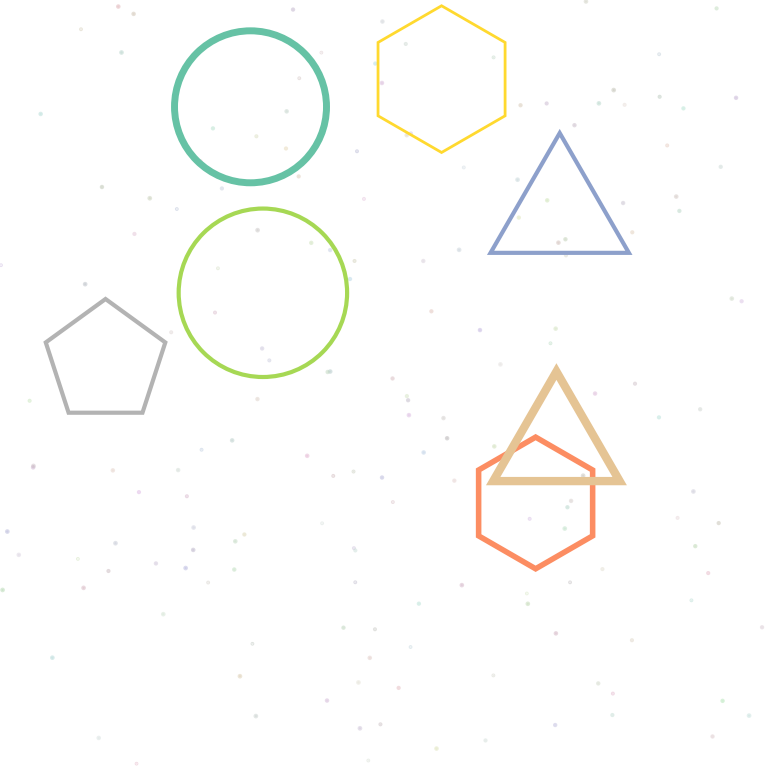[{"shape": "circle", "thickness": 2.5, "radius": 0.49, "center": [0.325, 0.861]}, {"shape": "hexagon", "thickness": 2, "radius": 0.43, "center": [0.696, 0.347]}, {"shape": "triangle", "thickness": 1.5, "radius": 0.52, "center": [0.727, 0.723]}, {"shape": "circle", "thickness": 1.5, "radius": 0.55, "center": [0.341, 0.62]}, {"shape": "hexagon", "thickness": 1, "radius": 0.48, "center": [0.573, 0.897]}, {"shape": "triangle", "thickness": 3, "radius": 0.47, "center": [0.723, 0.423]}, {"shape": "pentagon", "thickness": 1.5, "radius": 0.41, "center": [0.137, 0.53]}]